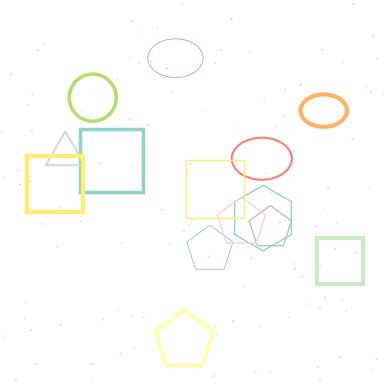[{"shape": "hexagon", "thickness": 1, "radius": 0.43, "center": [0.683, 0.433]}, {"shape": "square", "thickness": 2.5, "radius": 0.41, "center": [0.29, 0.583]}, {"shape": "pentagon", "thickness": 3, "radius": 0.4, "center": [0.479, 0.115]}, {"shape": "pentagon", "thickness": 1, "radius": 0.29, "center": [0.702, 0.408]}, {"shape": "oval", "thickness": 1.5, "radius": 0.39, "center": [0.68, 0.588]}, {"shape": "pentagon", "thickness": 0.5, "radius": 0.32, "center": [0.545, 0.352]}, {"shape": "oval", "thickness": 3, "radius": 0.3, "center": [0.841, 0.713]}, {"shape": "circle", "thickness": 2.5, "radius": 0.31, "center": [0.241, 0.746]}, {"shape": "pentagon", "thickness": 1, "radius": 0.33, "center": [0.627, 0.422]}, {"shape": "triangle", "thickness": 1.5, "radius": 0.29, "center": [0.17, 0.6]}, {"shape": "oval", "thickness": 0.5, "radius": 0.36, "center": [0.456, 0.849]}, {"shape": "square", "thickness": 3, "radius": 0.3, "center": [0.884, 0.323]}, {"shape": "square", "thickness": 1, "radius": 0.38, "center": [0.559, 0.51]}, {"shape": "square", "thickness": 3, "radius": 0.36, "center": [0.142, 0.522]}]